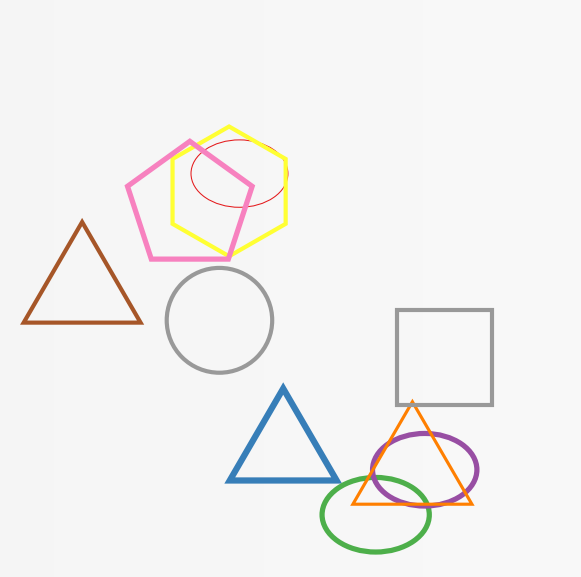[{"shape": "oval", "thickness": 0.5, "radius": 0.42, "center": [0.412, 0.699]}, {"shape": "triangle", "thickness": 3, "radius": 0.53, "center": [0.487, 0.22]}, {"shape": "oval", "thickness": 2.5, "radius": 0.46, "center": [0.646, 0.108]}, {"shape": "oval", "thickness": 2.5, "radius": 0.45, "center": [0.731, 0.186]}, {"shape": "triangle", "thickness": 1.5, "radius": 0.59, "center": [0.71, 0.185]}, {"shape": "hexagon", "thickness": 2, "radius": 0.56, "center": [0.394, 0.668]}, {"shape": "triangle", "thickness": 2, "radius": 0.58, "center": [0.141, 0.499]}, {"shape": "pentagon", "thickness": 2.5, "radius": 0.56, "center": [0.327, 0.642]}, {"shape": "square", "thickness": 2, "radius": 0.41, "center": [0.765, 0.38]}, {"shape": "circle", "thickness": 2, "radius": 0.45, "center": [0.378, 0.444]}]